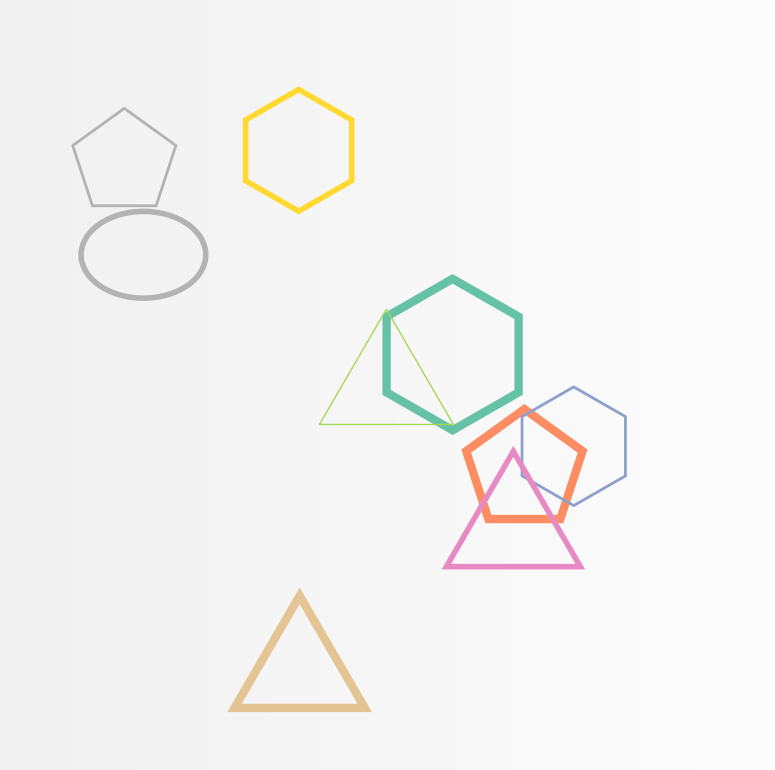[{"shape": "hexagon", "thickness": 3, "radius": 0.49, "center": [0.584, 0.54]}, {"shape": "pentagon", "thickness": 3, "radius": 0.39, "center": [0.677, 0.39]}, {"shape": "hexagon", "thickness": 1, "radius": 0.39, "center": [0.74, 0.42]}, {"shape": "triangle", "thickness": 2, "radius": 0.5, "center": [0.662, 0.314]}, {"shape": "triangle", "thickness": 0.5, "radius": 0.5, "center": [0.499, 0.499]}, {"shape": "hexagon", "thickness": 2, "radius": 0.4, "center": [0.385, 0.805]}, {"shape": "triangle", "thickness": 3, "radius": 0.49, "center": [0.387, 0.129]}, {"shape": "pentagon", "thickness": 1, "radius": 0.35, "center": [0.16, 0.789]}, {"shape": "oval", "thickness": 2, "radius": 0.4, "center": [0.185, 0.669]}]